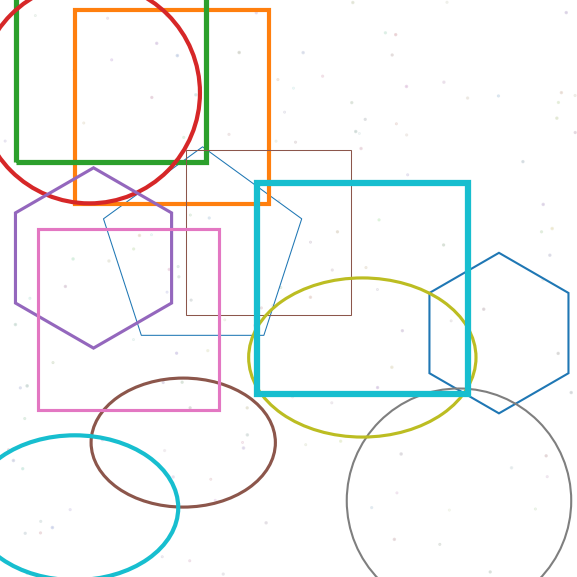[{"shape": "pentagon", "thickness": 0.5, "radius": 0.9, "center": [0.351, 0.564]}, {"shape": "hexagon", "thickness": 1, "radius": 0.69, "center": [0.864, 0.422]}, {"shape": "square", "thickness": 2, "radius": 0.84, "center": [0.298, 0.815]}, {"shape": "square", "thickness": 2.5, "radius": 0.82, "center": [0.192, 0.883]}, {"shape": "circle", "thickness": 2, "radius": 0.96, "center": [0.155, 0.839]}, {"shape": "hexagon", "thickness": 1.5, "radius": 0.78, "center": [0.162, 0.552]}, {"shape": "square", "thickness": 0.5, "radius": 0.71, "center": [0.465, 0.597]}, {"shape": "oval", "thickness": 1.5, "radius": 0.8, "center": [0.317, 0.233]}, {"shape": "square", "thickness": 1.5, "radius": 0.78, "center": [0.223, 0.446]}, {"shape": "circle", "thickness": 1, "radius": 0.97, "center": [0.795, 0.132]}, {"shape": "oval", "thickness": 1.5, "radius": 0.98, "center": [0.627, 0.38]}, {"shape": "square", "thickness": 3, "radius": 0.91, "center": [0.628, 0.499]}, {"shape": "oval", "thickness": 2, "radius": 0.9, "center": [0.13, 0.12]}]